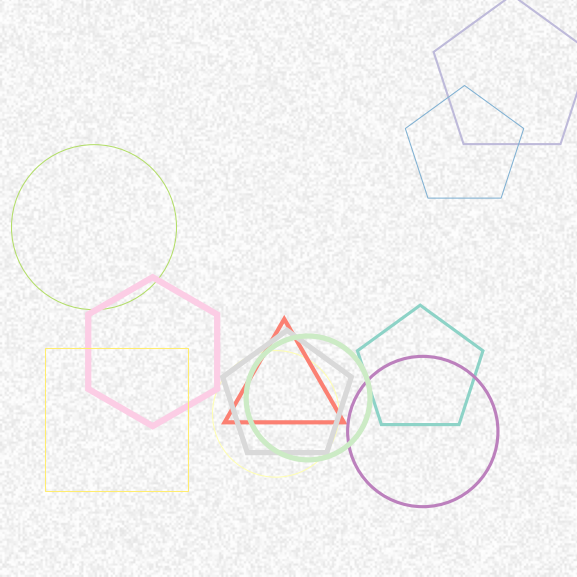[{"shape": "pentagon", "thickness": 1.5, "radius": 0.57, "center": [0.728, 0.356]}, {"shape": "circle", "thickness": 0.5, "radius": 0.55, "center": [0.478, 0.282]}, {"shape": "pentagon", "thickness": 1, "radius": 0.71, "center": [0.887, 0.865]}, {"shape": "triangle", "thickness": 2, "radius": 0.6, "center": [0.492, 0.327]}, {"shape": "pentagon", "thickness": 0.5, "radius": 0.54, "center": [0.804, 0.743]}, {"shape": "circle", "thickness": 0.5, "radius": 0.71, "center": [0.163, 0.606]}, {"shape": "hexagon", "thickness": 3, "radius": 0.64, "center": [0.264, 0.39]}, {"shape": "pentagon", "thickness": 2.5, "radius": 0.59, "center": [0.497, 0.31]}, {"shape": "circle", "thickness": 1.5, "radius": 0.65, "center": [0.732, 0.252]}, {"shape": "circle", "thickness": 2.5, "radius": 0.54, "center": [0.533, 0.31]}, {"shape": "square", "thickness": 0.5, "radius": 0.62, "center": [0.202, 0.272]}]